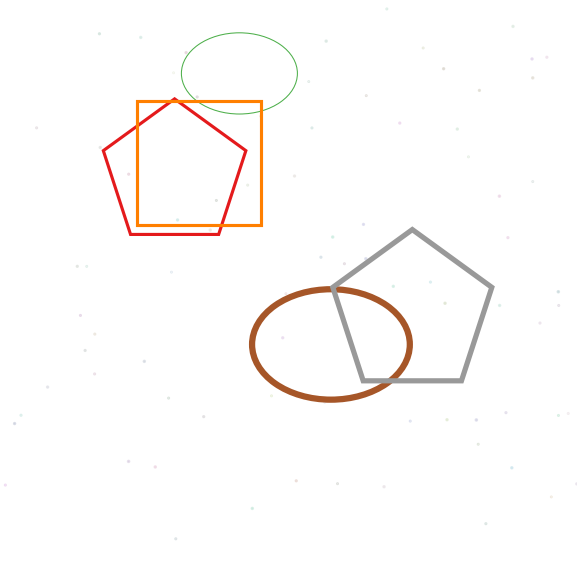[{"shape": "pentagon", "thickness": 1.5, "radius": 0.65, "center": [0.302, 0.698]}, {"shape": "oval", "thickness": 0.5, "radius": 0.5, "center": [0.415, 0.872]}, {"shape": "square", "thickness": 1.5, "radius": 0.54, "center": [0.345, 0.717]}, {"shape": "oval", "thickness": 3, "radius": 0.68, "center": [0.573, 0.403]}, {"shape": "pentagon", "thickness": 2.5, "radius": 0.72, "center": [0.714, 0.457]}]